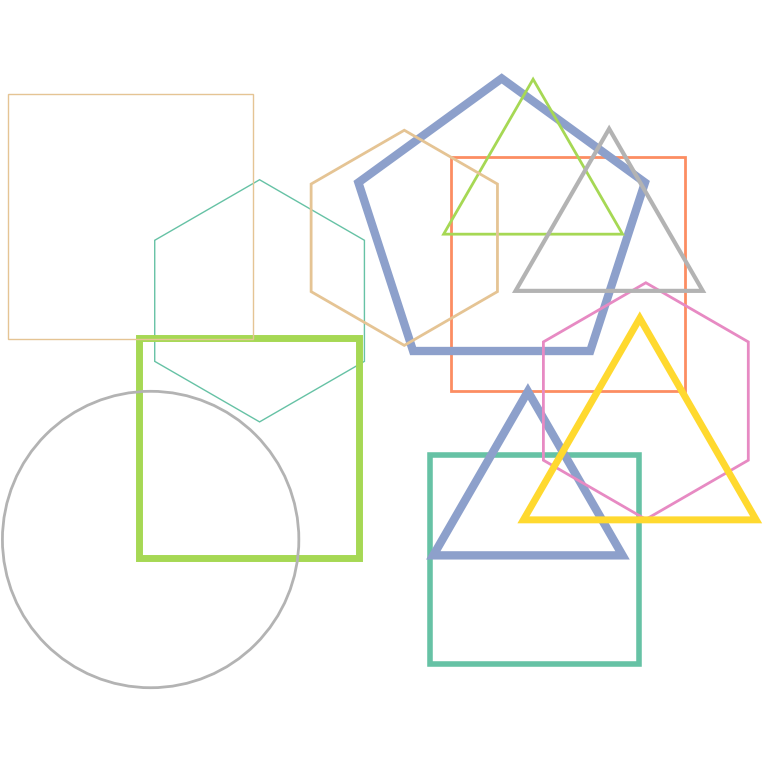[{"shape": "square", "thickness": 2, "radius": 0.68, "center": [0.694, 0.273]}, {"shape": "hexagon", "thickness": 0.5, "radius": 0.79, "center": [0.337, 0.609]}, {"shape": "square", "thickness": 1, "radius": 0.76, "center": [0.738, 0.644]}, {"shape": "triangle", "thickness": 3, "radius": 0.71, "center": [0.686, 0.35]}, {"shape": "pentagon", "thickness": 3, "radius": 0.98, "center": [0.652, 0.702]}, {"shape": "hexagon", "thickness": 1, "radius": 0.77, "center": [0.839, 0.479]}, {"shape": "triangle", "thickness": 1, "radius": 0.67, "center": [0.692, 0.763]}, {"shape": "square", "thickness": 2.5, "radius": 0.71, "center": [0.323, 0.418]}, {"shape": "triangle", "thickness": 2.5, "radius": 0.87, "center": [0.831, 0.412]}, {"shape": "square", "thickness": 0.5, "radius": 0.8, "center": [0.169, 0.719]}, {"shape": "hexagon", "thickness": 1, "radius": 0.7, "center": [0.525, 0.691]}, {"shape": "circle", "thickness": 1, "radius": 0.96, "center": [0.196, 0.299]}, {"shape": "triangle", "thickness": 1.5, "radius": 0.7, "center": [0.791, 0.692]}]